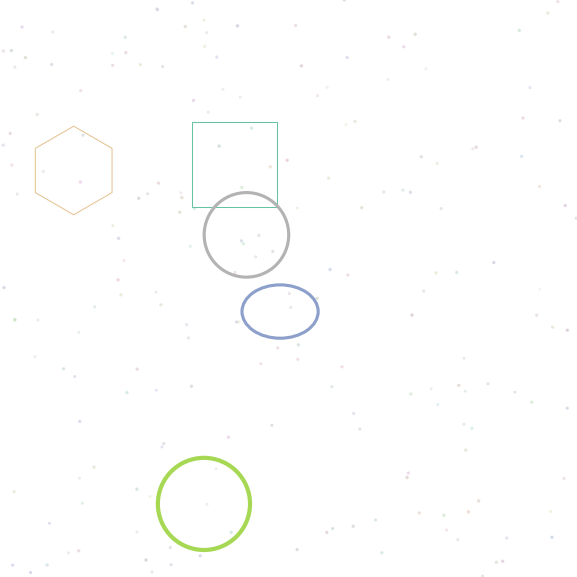[{"shape": "square", "thickness": 0.5, "radius": 0.37, "center": [0.406, 0.715]}, {"shape": "oval", "thickness": 1.5, "radius": 0.33, "center": [0.485, 0.46]}, {"shape": "circle", "thickness": 2, "radius": 0.4, "center": [0.353, 0.127]}, {"shape": "hexagon", "thickness": 0.5, "radius": 0.38, "center": [0.128, 0.704]}, {"shape": "circle", "thickness": 1.5, "radius": 0.37, "center": [0.427, 0.592]}]